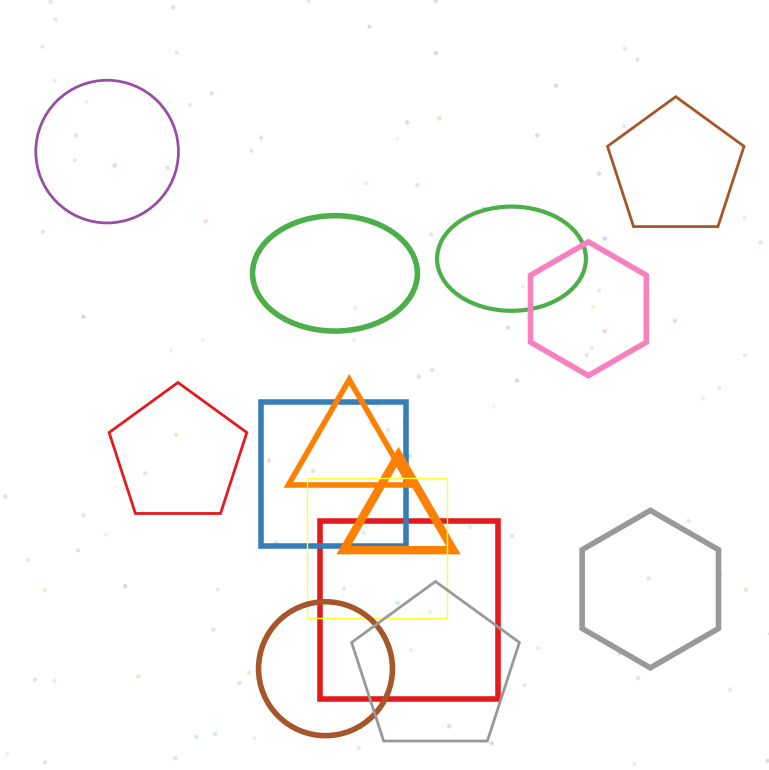[{"shape": "square", "thickness": 2, "radius": 0.58, "center": [0.531, 0.208]}, {"shape": "pentagon", "thickness": 1, "radius": 0.47, "center": [0.231, 0.409]}, {"shape": "square", "thickness": 2, "radius": 0.47, "center": [0.433, 0.384]}, {"shape": "oval", "thickness": 1.5, "radius": 0.48, "center": [0.664, 0.664]}, {"shape": "oval", "thickness": 2, "radius": 0.54, "center": [0.435, 0.645]}, {"shape": "circle", "thickness": 1, "radius": 0.46, "center": [0.139, 0.803]}, {"shape": "triangle", "thickness": 3, "radius": 0.41, "center": [0.517, 0.327]}, {"shape": "triangle", "thickness": 2, "radius": 0.46, "center": [0.454, 0.416]}, {"shape": "square", "thickness": 0.5, "radius": 0.45, "center": [0.49, 0.288]}, {"shape": "circle", "thickness": 2, "radius": 0.43, "center": [0.423, 0.132]}, {"shape": "pentagon", "thickness": 1, "radius": 0.47, "center": [0.878, 0.781]}, {"shape": "hexagon", "thickness": 2, "radius": 0.43, "center": [0.764, 0.599]}, {"shape": "hexagon", "thickness": 2, "radius": 0.51, "center": [0.845, 0.235]}, {"shape": "pentagon", "thickness": 1, "radius": 0.57, "center": [0.566, 0.13]}]